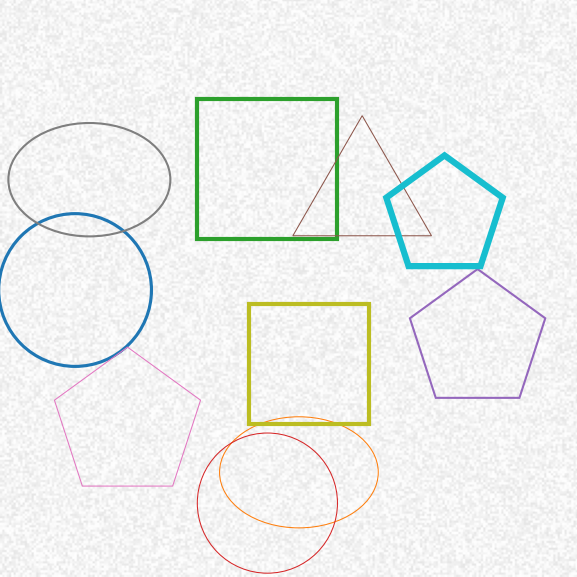[{"shape": "circle", "thickness": 1.5, "radius": 0.66, "center": [0.13, 0.497]}, {"shape": "oval", "thickness": 0.5, "radius": 0.69, "center": [0.518, 0.181]}, {"shape": "square", "thickness": 2, "radius": 0.61, "center": [0.462, 0.706]}, {"shape": "circle", "thickness": 0.5, "radius": 0.61, "center": [0.463, 0.128]}, {"shape": "pentagon", "thickness": 1, "radius": 0.62, "center": [0.827, 0.41]}, {"shape": "triangle", "thickness": 0.5, "radius": 0.69, "center": [0.627, 0.66]}, {"shape": "pentagon", "thickness": 0.5, "radius": 0.67, "center": [0.221, 0.265]}, {"shape": "oval", "thickness": 1, "radius": 0.7, "center": [0.155, 0.688]}, {"shape": "square", "thickness": 2, "radius": 0.52, "center": [0.535, 0.369]}, {"shape": "pentagon", "thickness": 3, "radius": 0.53, "center": [0.77, 0.624]}]